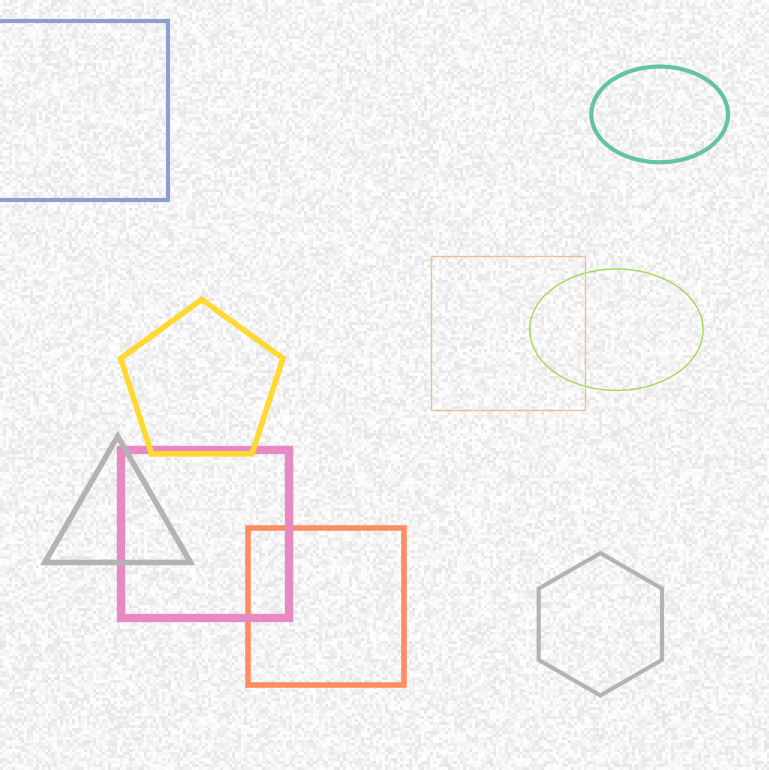[{"shape": "oval", "thickness": 1.5, "radius": 0.44, "center": [0.857, 0.851]}, {"shape": "square", "thickness": 2, "radius": 0.51, "center": [0.423, 0.213]}, {"shape": "square", "thickness": 1.5, "radius": 0.58, "center": [0.102, 0.857]}, {"shape": "square", "thickness": 3, "radius": 0.54, "center": [0.266, 0.306]}, {"shape": "oval", "thickness": 0.5, "radius": 0.56, "center": [0.801, 0.572]}, {"shape": "pentagon", "thickness": 2, "radius": 0.55, "center": [0.262, 0.5]}, {"shape": "square", "thickness": 0.5, "radius": 0.5, "center": [0.66, 0.568]}, {"shape": "hexagon", "thickness": 1.5, "radius": 0.46, "center": [0.78, 0.189]}, {"shape": "triangle", "thickness": 2, "radius": 0.55, "center": [0.153, 0.324]}]